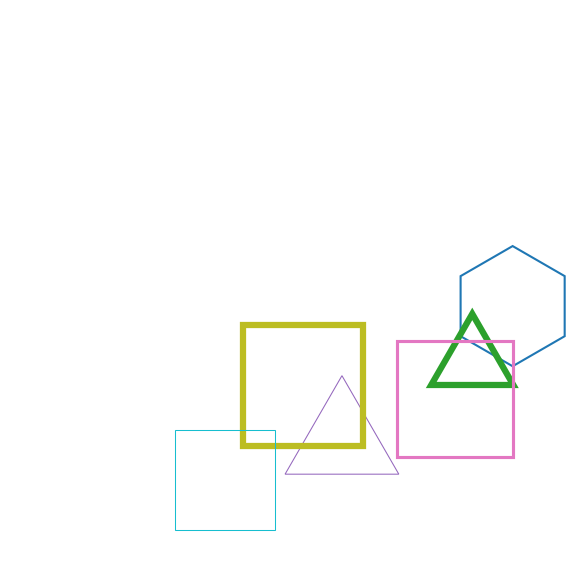[{"shape": "hexagon", "thickness": 1, "radius": 0.52, "center": [0.888, 0.469]}, {"shape": "triangle", "thickness": 3, "radius": 0.41, "center": [0.818, 0.374]}, {"shape": "triangle", "thickness": 0.5, "radius": 0.57, "center": [0.592, 0.235]}, {"shape": "square", "thickness": 1.5, "radius": 0.5, "center": [0.787, 0.309]}, {"shape": "square", "thickness": 3, "radius": 0.52, "center": [0.525, 0.331]}, {"shape": "square", "thickness": 0.5, "radius": 0.43, "center": [0.39, 0.168]}]